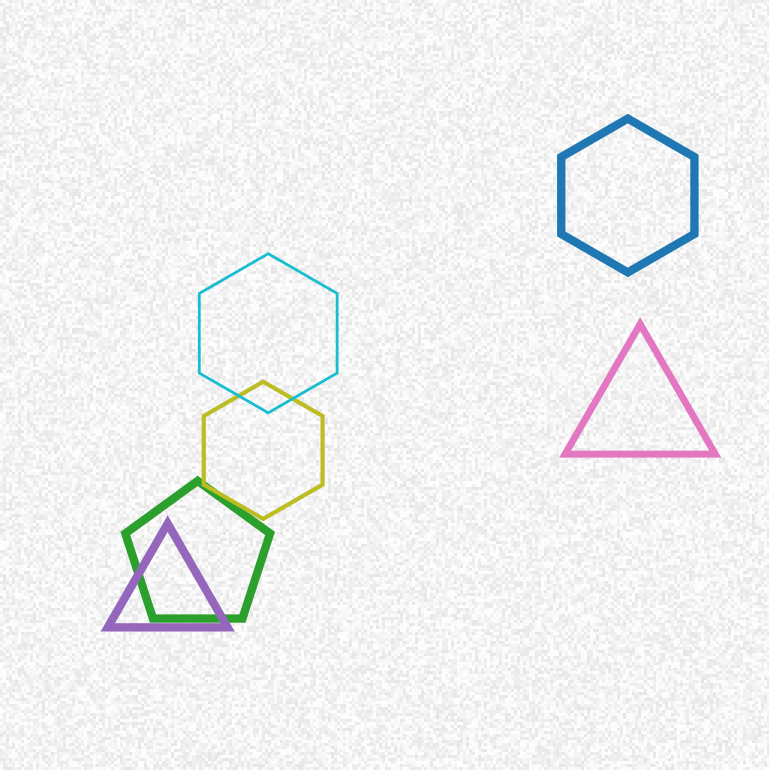[{"shape": "hexagon", "thickness": 3, "radius": 0.5, "center": [0.815, 0.746]}, {"shape": "pentagon", "thickness": 3, "radius": 0.49, "center": [0.257, 0.277]}, {"shape": "triangle", "thickness": 3, "radius": 0.45, "center": [0.218, 0.23]}, {"shape": "triangle", "thickness": 2.5, "radius": 0.56, "center": [0.831, 0.467]}, {"shape": "hexagon", "thickness": 1.5, "radius": 0.45, "center": [0.342, 0.415]}, {"shape": "hexagon", "thickness": 1, "radius": 0.52, "center": [0.348, 0.567]}]